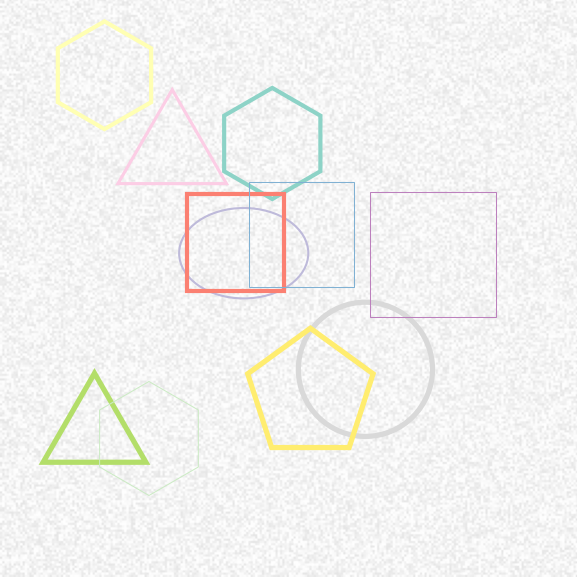[{"shape": "hexagon", "thickness": 2, "radius": 0.48, "center": [0.471, 0.751]}, {"shape": "hexagon", "thickness": 2, "radius": 0.47, "center": [0.181, 0.869]}, {"shape": "oval", "thickness": 1, "radius": 0.56, "center": [0.422, 0.561]}, {"shape": "square", "thickness": 2, "radius": 0.42, "center": [0.408, 0.579]}, {"shape": "square", "thickness": 0.5, "radius": 0.46, "center": [0.522, 0.593]}, {"shape": "triangle", "thickness": 2.5, "radius": 0.51, "center": [0.164, 0.25]}, {"shape": "triangle", "thickness": 1.5, "radius": 0.54, "center": [0.298, 0.735]}, {"shape": "circle", "thickness": 2.5, "radius": 0.58, "center": [0.633, 0.36]}, {"shape": "square", "thickness": 0.5, "radius": 0.54, "center": [0.75, 0.558]}, {"shape": "hexagon", "thickness": 0.5, "radius": 0.49, "center": [0.258, 0.24]}, {"shape": "pentagon", "thickness": 2.5, "radius": 0.57, "center": [0.537, 0.317]}]